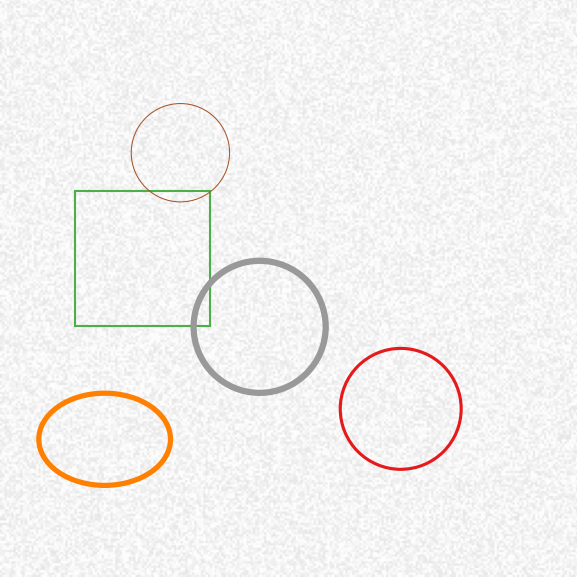[{"shape": "circle", "thickness": 1.5, "radius": 0.52, "center": [0.694, 0.291]}, {"shape": "square", "thickness": 1, "radius": 0.58, "center": [0.246, 0.552]}, {"shape": "oval", "thickness": 2.5, "radius": 0.57, "center": [0.181, 0.238]}, {"shape": "circle", "thickness": 0.5, "radius": 0.43, "center": [0.312, 0.735]}, {"shape": "circle", "thickness": 3, "radius": 0.57, "center": [0.45, 0.433]}]